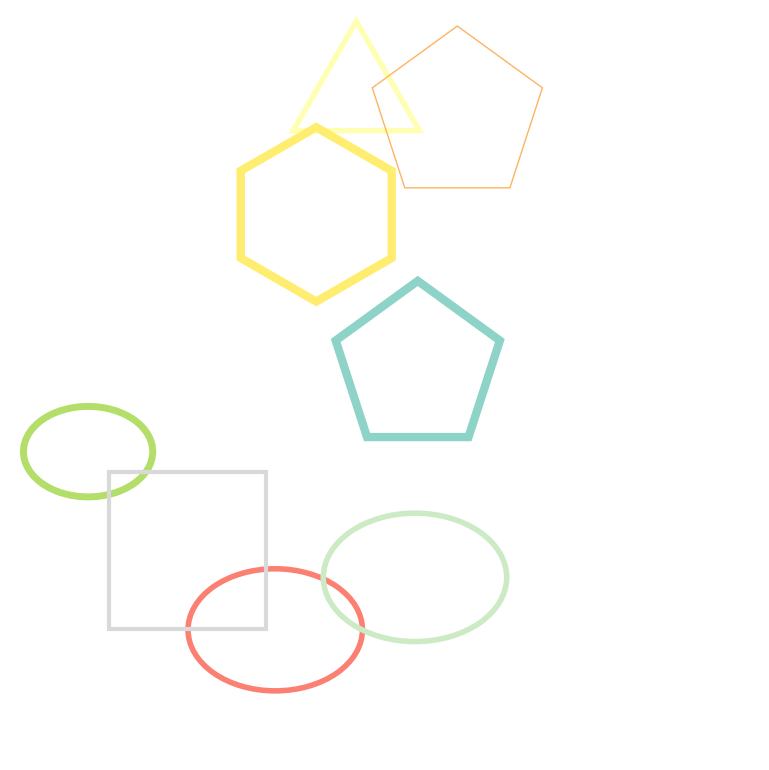[{"shape": "pentagon", "thickness": 3, "radius": 0.56, "center": [0.543, 0.523]}, {"shape": "triangle", "thickness": 2, "radius": 0.47, "center": [0.463, 0.878]}, {"shape": "oval", "thickness": 2, "radius": 0.57, "center": [0.357, 0.182]}, {"shape": "pentagon", "thickness": 0.5, "radius": 0.58, "center": [0.594, 0.85]}, {"shape": "oval", "thickness": 2.5, "radius": 0.42, "center": [0.114, 0.413]}, {"shape": "square", "thickness": 1.5, "radius": 0.51, "center": [0.243, 0.285]}, {"shape": "oval", "thickness": 2, "radius": 0.6, "center": [0.539, 0.25]}, {"shape": "hexagon", "thickness": 3, "radius": 0.57, "center": [0.411, 0.722]}]